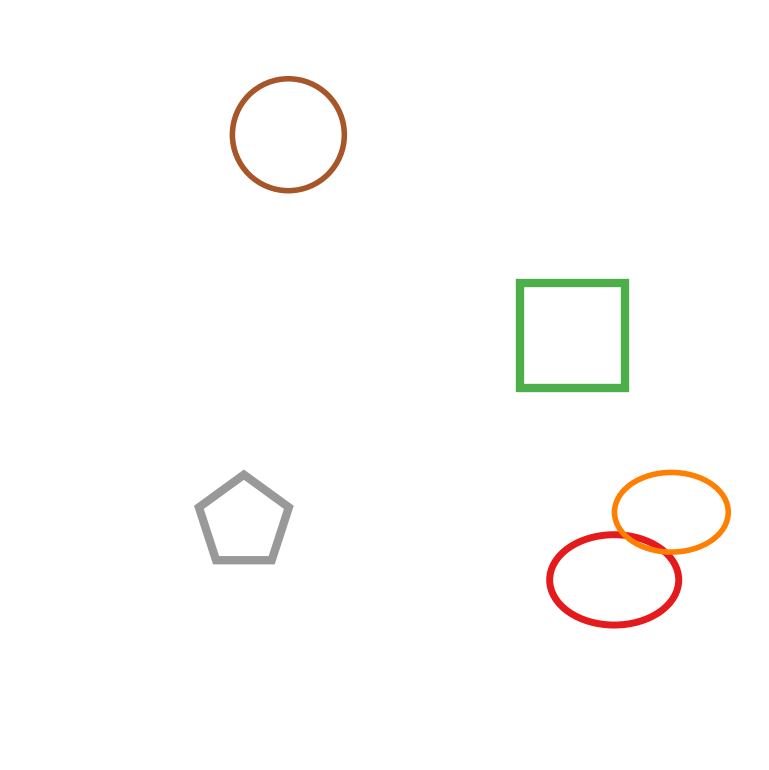[{"shape": "oval", "thickness": 2.5, "radius": 0.42, "center": [0.798, 0.247]}, {"shape": "square", "thickness": 3, "radius": 0.34, "center": [0.743, 0.565]}, {"shape": "oval", "thickness": 2, "radius": 0.37, "center": [0.872, 0.335]}, {"shape": "circle", "thickness": 2, "radius": 0.36, "center": [0.375, 0.825]}, {"shape": "pentagon", "thickness": 3, "radius": 0.31, "center": [0.317, 0.322]}]